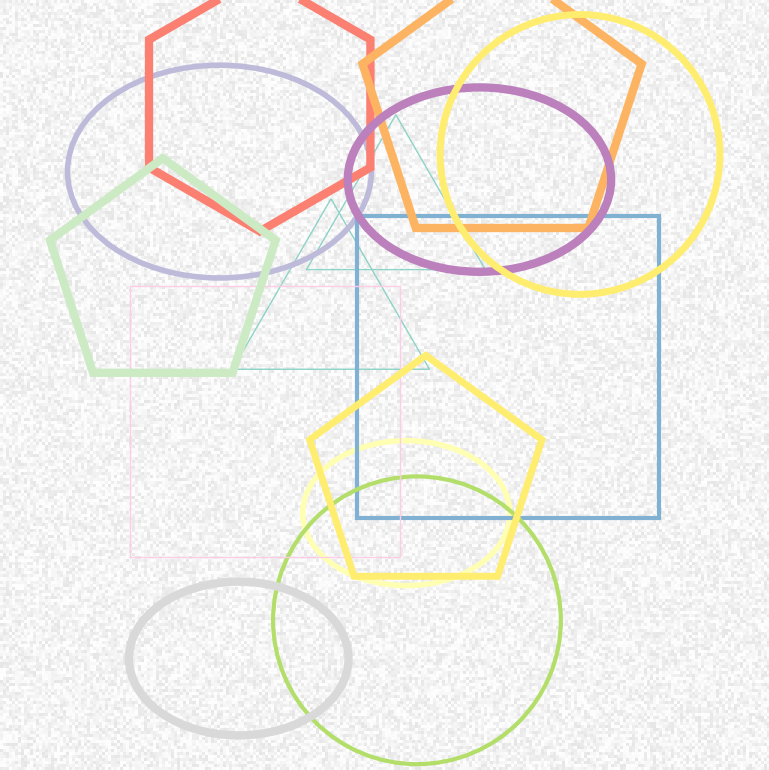[{"shape": "triangle", "thickness": 0.5, "radius": 0.67, "center": [0.514, 0.717]}, {"shape": "triangle", "thickness": 0.5, "radius": 0.74, "center": [0.43, 0.594]}, {"shape": "oval", "thickness": 2, "radius": 0.67, "center": [0.528, 0.334]}, {"shape": "oval", "thickness": 2, "radius": 0.99, "center": [0.285, 0.777]}, {"shape": "hexagon", "thickness": 3, "radius": 0.83, "center": [0.337, 0.866]}, {"shape": "square", "thickness": 1.5, "radius": 0.98, "center": [0.659, 0.524]}, {"shape": "pentagon", "thickness": 3, "radius": 0.95, "center": [0.652, 0.858]}, {"shape": "circle", "thickness": 1.5, "radius": 0.93, "center": [0.542, 0.194]}, {"shape": "square", "thickness": 0.5, "radius": 0.88, "center": [0.344, 0.453]}, {"shape": "oval", "thickness": 3, "radius": 0.71, "center": [0.31, 0.145]}, {"shape": "oval", "thickness": 3, "radius": 0.86, "center": [0.623, 0.767]}, {"shape": "pentagon", "thickness": 3, "radius": 0.77, "center": [0.211, 0.641]}, {"shape": "circle", "thickness": 2.5, "radius": 0.91, "center": [0.753, 0.799]}, {"shape": "pentagon", "thickness": 2.5, "radius": 0.79, "center": [0.553, 0.38]}]